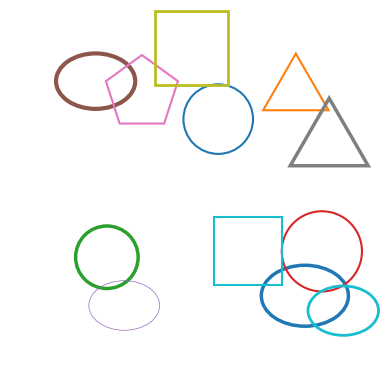[{"shape": "circle", "thickness": 1.5, "radius": 0.45, "center": [0.567, 0.691]}, {"shape": "oval", "thickness": 2.5, "radius": 0.57, "center": [0.792, 0.232]}, {"shape": "triangle", "thickness": 1.5, "radius": 0.49, "center": [0.768, 0.763]}, {"shape": "circle", "thickness": 2.5, "radius": 0.41, "center": [0.278, 0.332]}, {"shape": "circle", "thickness": 1.5, "radius": 0.52, "center": [0.836, 0.347]}, {"shape": "oval", "thickness": 0.5, "radius": 0.46, "center": [0.323, 0.207]}, {"shape": "oval", "thickness": 3, "radius": 0.51, "center": [0.248, 0.789]}, {"shape": "pentagon", "thickness": 1.5, "radius": 0.49, "center": [0.369, 0.759]}, {"shape": "triangle", "thickness": 2.5, "radius": 0.58, "center": [0.855, 0.628]}, {"shape": "square", "thickness": 2, "radius": 0.48, "center": [0.497, 0.875]}, {"shape": "oval", "thickness": 2, "radius": 0.46, "center": [0.892, 0.193]}, {"shape": "square", "thickness": 1.5, "radius": 0.44, "center": [0.645, 0.348]}]